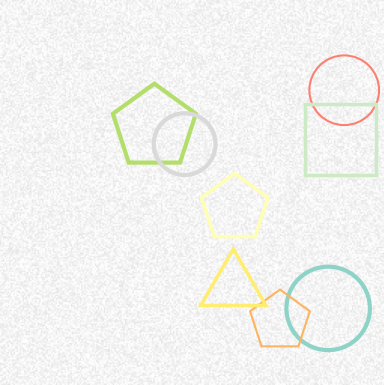[{"shape": "circle", "thickness": 3, "radius": 0.54, "center": [0.852, 0.199]}, {"shape": "pentagon", "thickness": 2.5, "radius": 0.45, "center": [0.61, 0.459]}, {"shape": "circle", "thickness": 1.5, "radius": 0.45, "center": [0.894, 0.766]}, {"shape": "pentagon", "thickness": 1.5, "radius": 0.41, "center": [0.727, 0.166]}, {"shape": "pentagon", "thickness": 3, "radius": 0.57, "center": [0.401, 0.669]}, {"shape": "circle", "thickness": 3, "radius": 0.4, "center": [0.48, 0.626]}, {"shape": "square", "thickness": 2.5, "radius": 0.46, "center": [0.884, 0.637]}, {"shape": "triangle", "thickness": 2.5, "radius": 0.49, "center": [0.606, 0.256]}]